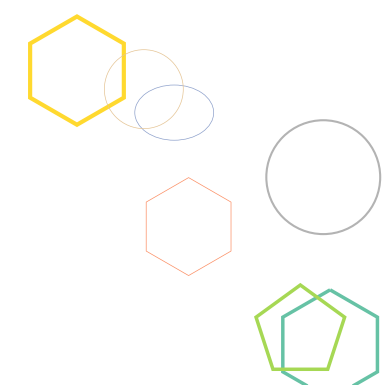[{"shape": "hexagon", "thickness": 2.5, "radius": 0.71, "center": [0.857, 0.105]}, {"shape": "hexagon", "thickness": 0.5, "radius": 0.64, "center": [0.49, 0.411]}, {"shape": "oval", "thickness": 0.5, "radius": 0.51, "center": [0.453, 0.707]}, {"shape": "pentagon", "thickness": 2.5, "radius": 0.6, "center": [0.78, 0.139]}, {"shape": "hexagon", "thickness": 3, "radius": 0.7, "center": [0.2, 0.817]}, {"shape": "circle", "thickness": 0.5, "radius": 0.51, "center": [0.374, 0.768]}, {"shape": "circle", "thickness": 1.5, "radius": 0.74, "center": [0.84, 0.54]}]